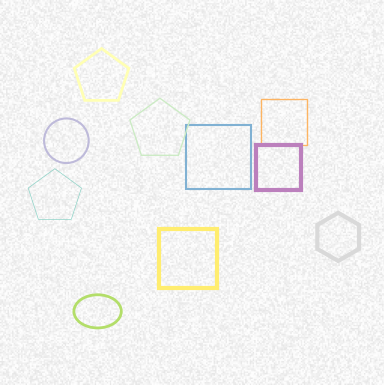[{"shape": "pentagon", "thickness": 0.5, "radius": 0.36, "center": [0.142, 0.489]}, {"shape": "pentagon", "thickness": 2, "radius": 0.37, "center": [0.264, 0.8]}, {"shape": "circle", "thickness": 1.5, "radius": 0.29, "center": [0.172, 0.634]}, {"shape": "square", "thickness": 1.5, "radius": 0.42, "center": [0.567, 0.593]}, {"shape": "square", "thickness": 1, "radius": 0.3, "center": [0.737, 0.683]}, {"shape": "oval", "thickness": 2, "radius": 0.31, "center": [0.253, 0.191]}, {"shape": "hexagon", "thickness": 3, "radius": 0.31, "center": [0.878, 0.385]}, {"shape": "square", "thickness": 3, "radius": 0.29, "center": [0.723, 0.565]}, {"shape": "pentagon", "thickness": 1, "radius": 0.41, "center": [0.415, 0.663]}, {"shape": "square", "thickness": 3, "radius": 0.38, "center": [0.489, 0.329]}]